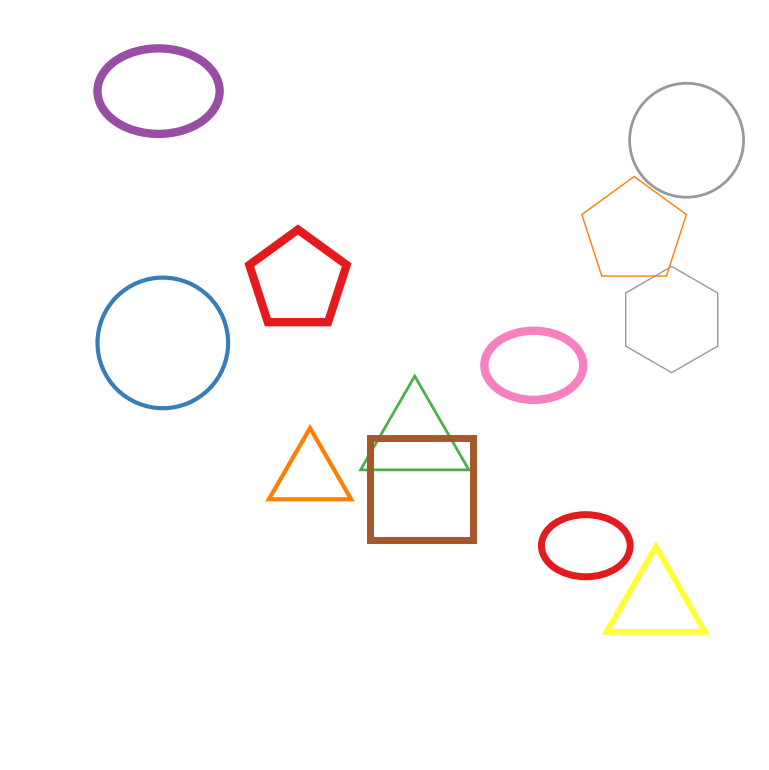[{"shape": "oval", "thickness": 2.5, "radius": 0.29, "center": [0.761, 0.291]}, {"shape": "pentagon", "thickness": 3, "radius": 0.33, "center": [0.387, 0.635]}, {"shape": "circle", "thickness": 1.5, "radius": 0.42, "center": [0.211, 0.555]}, {"shape": "triangle", "thickness": 1, "radius": 0.41, "center": [0.539, 0.43]}, {"shape": "oval", "thickness": 3, "radius": 0.4, "center": [0.206, 0.882]}, {"shape": "triangle", "thickness": 1.5, "radius": 0.31, "center": [0.403, 0.382]}, {"shape": "pentagon", "thickness": 0.5, "radius": 0.36, "center": [0.824, 0.699]}, {"shape": "triangle", "thickness": 2, "radius": 0.37, "center": [0.852, 0.216]}, {"shape": "square", "thickness": 2.5, "radius": 0.33, "center": [0.547, 0.365]}, {"shape": "oval", "thickness": 3, "radius": 0.32, "center": [0.693, 0.526]}, {"shape": "circle", "thickness": 1, "radius": 0.37, "center": [0.892, 0.818]}, {"shape": "hexagon", "thickness": 0.5, "radius": 0.34, "center": [0.872, 0.585]}]